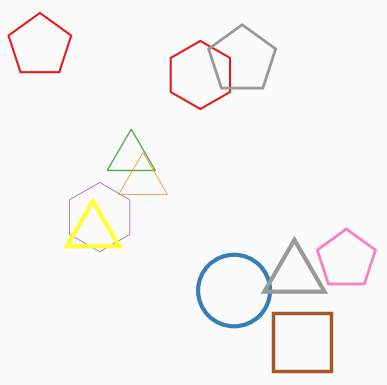[{"shape": "pentagon", "thickness": 1.5, "radius": 0.43, "center": [0.103, 0.881]}, {"shape": "hexagon", "thickness": 1.5, "radius": 0.44, "center": [0.517, 0.805]}, {"shape": "circle", "thickness": 3, "radius": 0.46, "center": [0.604, 0.245]}, {"shape": "triangle", "thickness": 1, "radius": 0.36, "center": [0.339, 0.593]}, {"shape": "hexagon", "thickness": 0.5, "radius": 0.45, "center": [0.257, 0.436]}, {"shape": "triangle", "thickness": 0.5, "radius": 0.36, "center": [0.369, 0.531]}, {"shape": "triangle", "thickness": 3, "radius": 0.39, "center": [0.24, 0.399]}, {"shape": "square", "thickness": 2.5, "radius": 0.38, "center": [0.779, 0.112]}, {"shape": "pentagon", "thickness": 2, "radius": 0.39, "center": [0.894, 0.326]}, {"shape": "pentagon", "thickness": 2, "radius": 0.45, "center": [0.625, 0.845]}, {"shape": "triangle", "thickness": 3, "radius": 0.45, "center": [0.76, 0.287]}]